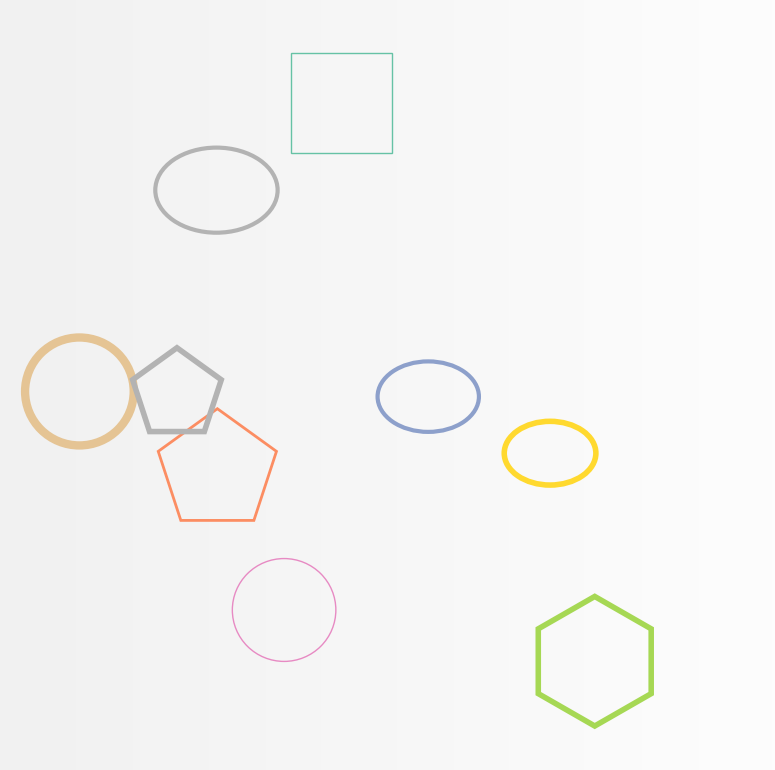[{"shape": "square", "thickness": 0.5, "radius": 0.33, "center": [0.441, 0.866]}, {"shape": "pentagon", "thickness": 1, "radius": 0.4, "center": [0.28, 0.389]}, {"shape": "oval", "thickness": 1.5, "radius": 0.33, "center": [0.553, 0.485]}, {"shape": "circle", "thickness": 0.5, "radius": 0.33, "center": [0.367, 0.208]}, {"shape": "hexagon", "thickness": 2, "radius": 0.42, "center": [0.767, 0.141]}, {"shape": "oval", "thickness": 2, "radius": 0.3, "center": [0.71, 0.411]}, {"shape": "circle", "thickness": 3, "radius": 0.35, "center": [0.102, 0.492]}, {"shape": "pentagon", "thickness": 2, "radius": 0.3, "center": [0.228, 0.488]}, {"shape": "oval", "thickness": 1.5, "radius": 0.39, "center": [0.279, 0.753]}]